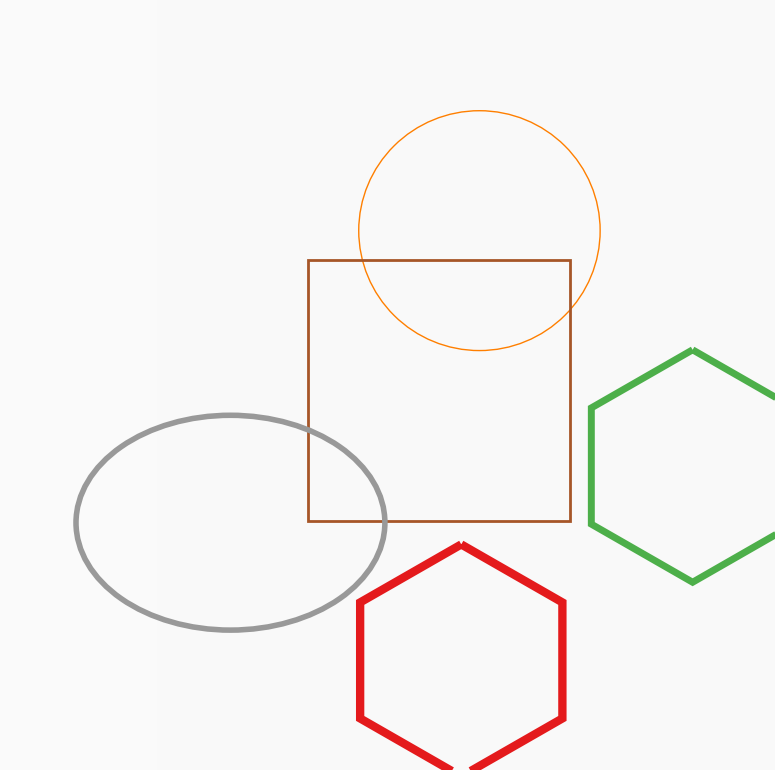[{"shape": "hexagon", "thickness": 3, "radius": 0.75, "center": [0.595, 0.142]}, {"shape": "hexagon", "thickness": 2.5, "radius": 0.75, "center": [0.894, 0.395]}, {"shape": "circle", "thickness": 0.5, "radius": 0.78, "center": [0.619, 0.7]}, {"shape": "square", "thickness": 1, "radius": 0.85, "center": [0.566, 0.493]}, {"shape": "oval", "thickness": 2, "radius": 1.0, "center": [0.297, 0.321]}]